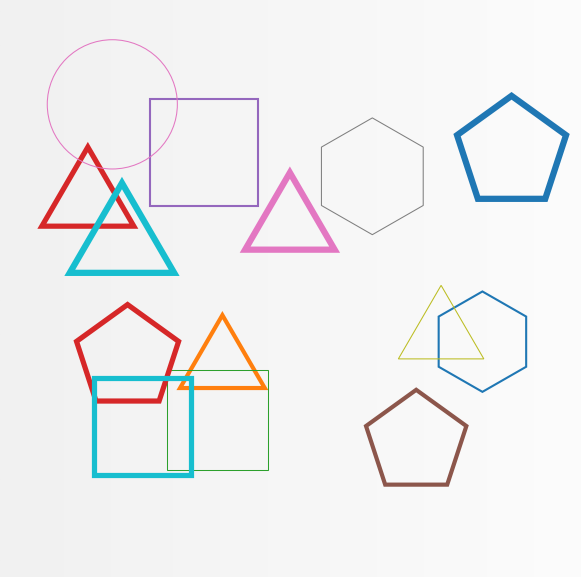[{"shape": "pentagon", "thickness": 3, "radius": 0.49, "center": [0.88, 0.735]}, {"shape": "hexagon", "thickness": 1, "radius": 0.43, "center": [0.83, 0.408]}, {"shape": "triangle", "thickness": 2, "radius": 0.42, "center": [0.383, 0.369]}, {"shape": "square", "thickness": 0.5, "radius": 0.43, "center": [0.374, 0.272]}, {"shape": "triangle", "thickness": 2.5, "radius": 0.46, "center": [0.151, 0.653]}, {"shape": "pentagon", "thickness": 2.5, "radius": 0.46, "center": [0.219, 0.379]}, {"shape": "square", "thickness": 1, "radius": 0.46, "center": [0.351, 0.735]}, {"shape": "pentagon", "thickness": 2, "radius": 0.45, "center": [0.716, 0.233]}, {"shape": "circle", "thickness": 0.5, "radius": 0.56, "center": [0.193, 0.818]}, {"shape": "triangle", "thickness": 3, "radius": 0.44, "center": [0.499, 0.611]}, {"shape": "hexagon", "thickness": 0.5, "radius": 0.51, "center": [0.641, 0.694]}, {"shape": "triangle", "thickness": 0.5, "radius": 0.42, "center": [0.759, 0.42]}, {"shape": "triangle", "thickness": 3, "radius": 0.52, "center": [0.21, 0.579]}, {"shape": "square", "thickness": 2.5, "radius": 0.42, "center": [0.245, 0.26]}]